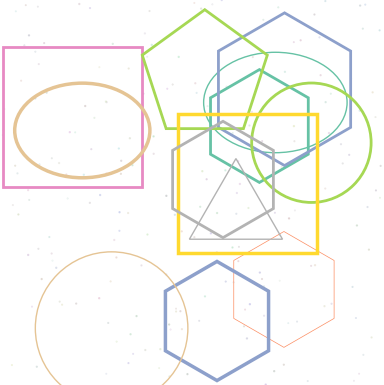[{"shape": "hexagon", "thickness": 2, "radius": 0.73, "center": [0.674, 0.673]}, {"shape": "oval", "thickness": 1, "radius": 0.93, "center": [0.715, 0.734]}, {"shape": "hexagon", "thickness": 0.5, "radius": 0.75, "center": [0.737, 0.248]}, {"shape": "hexagon", "thickness": 2, "radius": 0.99, "center": [0.739, 0.768]}, {"shape": "hexagon", "thickness": 2.5, "radius": 0.77, "center": [0.564, 0.166]}, {"shape": "square", "thickness": 2, "radius": 0.91, "center": [0.188, 0.696]}, {"shape": "pentagon", "thickness": 2, "radius": 0.85, "center": [0.532, 0.804]}, {"shape": "circle", "thickness": 2, "radius": 0.78, "center": [0.809, 0.629]}, {"shape": "square", "thickness": 2.5, "radius": 0.9, "center": [0.643, 0.524]}, {"shape": "oval", "thickness": 2.5, "radius": 0.88, "center": [0.214, 0.661]}, {"shape": "circle", "thickness": 1, "radius": 0.99, "center": [0.29, 0.148]}, {"shape": "triangle", "thickness": 1, "radius": 0.7, "center": [0.613, 0.448]}, {"shape": "hexagon", "thickness": 2, "radius": 0.76, "center": [0.579, 0.534]}]